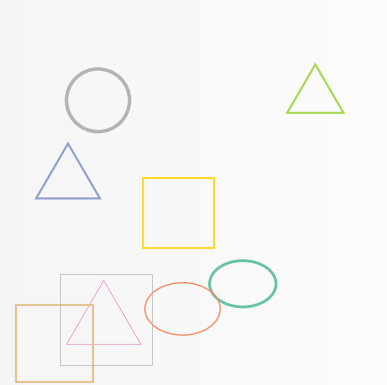[{"shape": "oval", "thickness": 2, "radius": 0.43, "center": [0.627, 0.263]}, {"shape": "oval", "thickness": 1, "radius": 0.49, "center": [0.471, 0.198]}, {"shape": "triangle", "thickness": 1.5, "radius": 0.48, "center": [0.176, 0.532]}, {"shape": "triangle", "thickness": 0.5, "radius": 0.55, "center": [0.268, 0.161]}, {"shape": "triangle", "thickness": 1.5, "radius": 0.42, "center": [0.814, 0.749]}, {"shape": "square", "thickness": 1.5, "radius": 0.45, "center": [0.46, 0.447]}, {"shape": "square", "thickness": 1.5, "radius": 0.5, "center": [0.14, 0.107]}, {"shape": "circle", "thickness": 2.5, "radius": 0.41, "center": [0.253, 0.739]}, {"shape": "square", "thickness": 0.5, "radius": 0.59, "center": [0.273, 0.169]}]